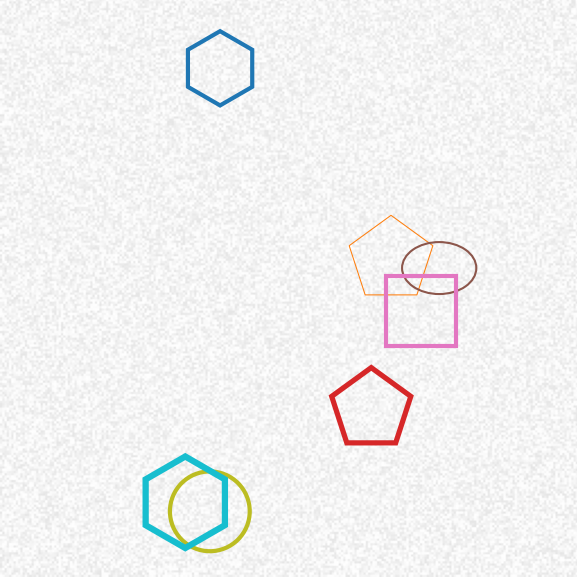[{"shape": "hexagon", "thickness": 2, "radius": 0.32, "center": [0.381, 0.881]}, {"shape": "pentagon", "thickness": 0.5, "radius": 0.38, "center": [0.677, 0.55]}, {"shape": "pentagon", "thickness": 2.5, "radius": 0.36, "center": [0.643, 0.291]}, {"shape": "oval", "thickness": 1, "radius": 0.32, "center": [0.761, 0.535]}, {"shape": "square", "thickness": 2, "radius": 0.3, "center": [0.73, 0.46]}, {"shape": "circle", "thickness": 2, "radius": 0.35, "center": [0.363, 0.114]}, {"shape": "hexagon", "thickness": 3, "radius": 0.4, "center": [0.321, 0.129]}]